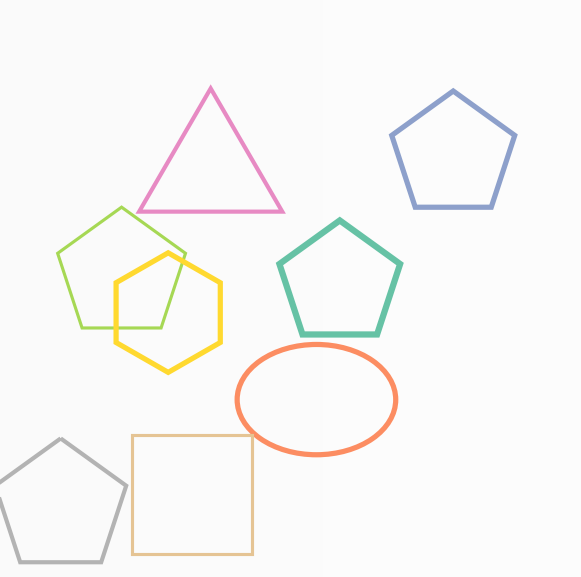[{"shape": "pentagon", "thickness": 3, "radius": 0.55, "center": [0.585, 0.508]}, {"shape": "oval", "thickness": 2.5, "radius": 0.68, "center": [0.544, 0.307]}, {"shape": "pentagon", "thickness": 2.5, "radius": 0.56, "center": [0.78, 0.73]}, {"shape": "triangle", "thickness": 2, "radius": 0.71, "center": [0.362, 0.704]}, {"shape": "pentagon", "thickness": 1.5, "radius": 0.58, "center": [0.209, 0.525]}, {"shape": "hexagon", "thickness": 2.5, "radius": 0.52, "center": [0.289, 0.458]}, {"shape": "square", "thickness": 1.5, "radius": 0.52, "center": [0.331, 0.143]}, {"shape": "pentagon", "thickness": 2, "radius": 0.59, "center": [0.104, 0.121]}]